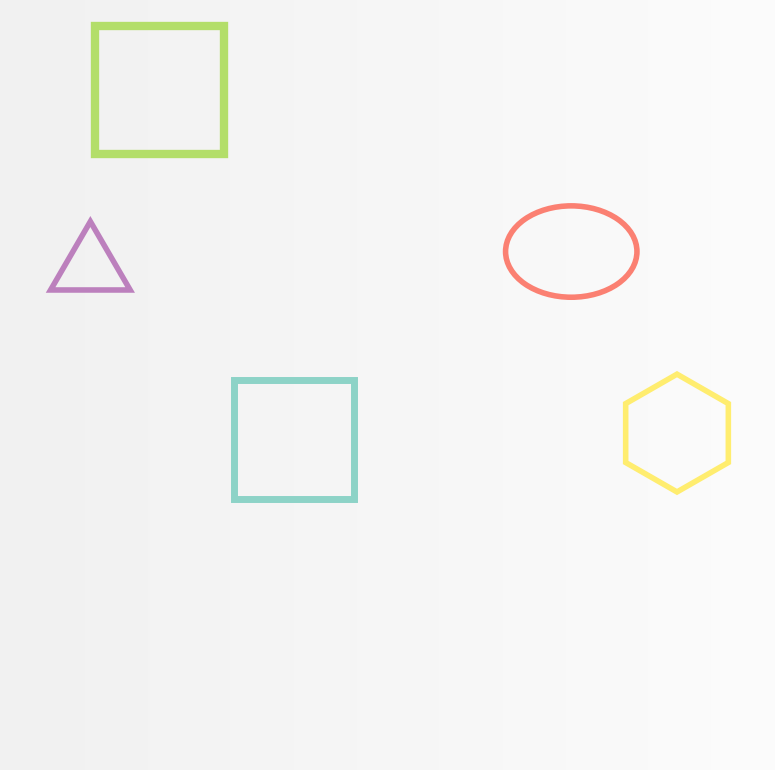[{"shape": "square", "thickness": 2.5, "radius": 0.39, "center": [0.379, 0.429]}, {"shape": "oval", "thickness": 2, "radius": 0.42, "center": [0.737, 0.673]}, {"shape": "square", "thickness": 3, "radius": 0.42, "center": [0.206, 0.883]}, {"shape": "triangle", "thickness": 2, "radius": 0.3, "center": [0.117, 0.653]}, {"shape": "hexagon", "thickness": 2, "radius": 0.38, "center": [0.874, 0.438]}]